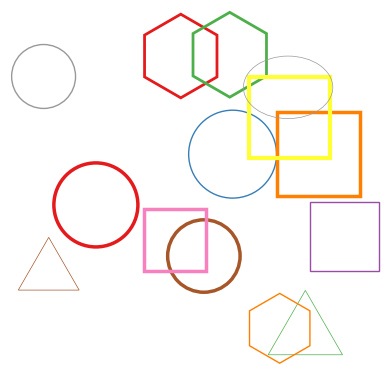[{"shape": "hexagon", "thickness": 2, "radius": 0.54, "center": [0.47, 0.855]}, {"shape": "circle", "thickness": 2.5, "radius": 0.55, "center": [0.249, 0.468]}, {"shape": "circle", "thickness": 1, "radius": 0.57, "center": [0.604, 0.6]}, {"shape": "hexagon", "thickness": 2, "radius": 0.55, "center": [0.597, 0.858]}, {"shape": "triangle", "thickness": 0.5, "radius": 0.56, "center": [0.793, 0.134]}, {"shape": "square", "thickness": 1, "radius": 0.45, "center": [0.895, 0.386]}, {"shape": "hexagon", "thickness": 1, "radius": 0.45, "center": [0.727, 0.147]}, {"shape": "square", "thickness": 2.5, "radius": 0.54, "center": [0.827, 0.601]}, {"shape": "square", "thickness": 3, "radius": 0.53, "center": [0.753, 0.695]}, {"shape": "circle", "thickness": 2.5, "radius": 0.47, "center": [0.53, 0.335]}, {"shape": "triangle", "thickness": 0.5, "radius": 0.46, "center": [0.127, 0.292]}, {"shape": "square", "thickness": 2.5, "radius": 0.4, "center": [0.455, 0.376]}, {"shape": "oval", "thickness": 0.5, "radius": 0.58, "center": [0.748, 0.773]}, {"shape": "circle", "thickness": 1, "radius": 0.42, "center": [0.113, 0.801]}]